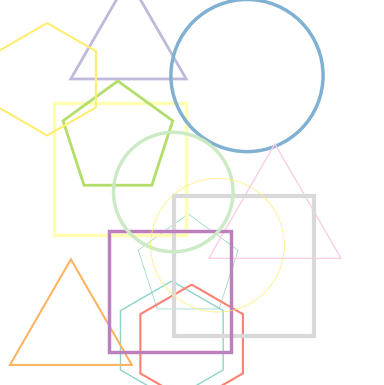[{"shape": "pentagon", "thickness": 0.5, "radius": 0.68, "center": [0.489, 0.308]}, {"shape": "hexagon", "thickness": 1, "radius": 0.77, "center": [0.446, 0.116]}, {"shape": "square", "thickness": 2.5, "radius": 0.86, "center": [0.311, 0.562]}, {"shape": "triangle", "thickness": 2, "radius": 0.87, "center": [0.334, 0.881]}, {"shape": "hexagon", "thickness": 1.5, "radius": 0.77, "center": [0.498, 0.107]}, {"shape": "circle", "thickness": 2.5, "radius": 0.99, "center": [0.642, 0.804]}, {"shape": "triangle", "thickness": 1.5, "radius": 0.91, "center": [0.184, 0.144]}, {"shape": "pentagon", "thickness": 2, "radius": 0.75, "center": [0.306, 0.64]}, {"shape": "triangle", "thickness": 1, "radius": 0.99, "center": [0.714, 0.428]}, {"shape": "square", "thickness": 3, "radius": 0.91, "center": [0.635, 0.31]}, {"shape": "square", "thickness": 2.5, "radius": 0.79, "center": [0.442, 0.242]}, {"shape": "circle", "thickness": 2.5, "radius": 0.78, "center": [0.45, 0.501]}, {"shape": "circle", "thickness": 0.5, "radius": 0.87, "center": [0.565, 0.363]}, {"shape": "hexagon", "thickness": 1.5, "radius": 0.73, "center": [0.123, 0.794]}]